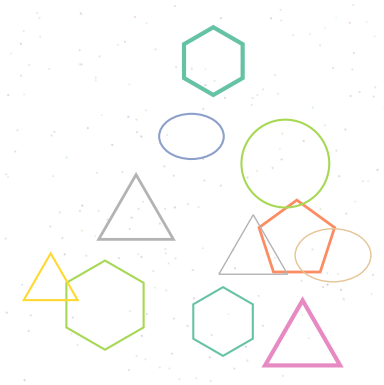[{"shape": "hexagon", "thickness": 1.5, "radius": 0.45, "center": [0.579, 0.165]}, {"shape": "hexagon", "thickness": 3, "radius": 0.44, "center": [0.554, 0.841]}, {"shape": "pentagon", "thickness": 2, "radius": 0.52, "center": [0.771, 0.377]}, {"shape": "oval", "thickness": 1.5, "radius": 0.42, "center": [0.497, 0.646]}, {"shape": "triangle", "thickness": 3, "radius": 0.56, "center": [0.786, 0.107]}, {"shape": "hexagon", "thickness": 1.5, "radius": 0.58, "center": [0.273, 0.207]}, {"shape": "circle", "thickness": 1.5, "radius": 0.57, "center": [0.741, 0.575]}, {"shape": "triangle", "thickness": 1.5, "radius": 0.4, "center": [0.132, 0.261]}, {"shape": "oval", "thickness": 1, "radius": 0.49, "center": [0.865, 0.337]}, {"shape": "triangle", "thickness": 2, "radius": 0.56, "center": [0.353, 0.434]}, {"shape": "triangle", "thickness": 1, "radius": 0.52, "center": [0.658, 0.339]}]